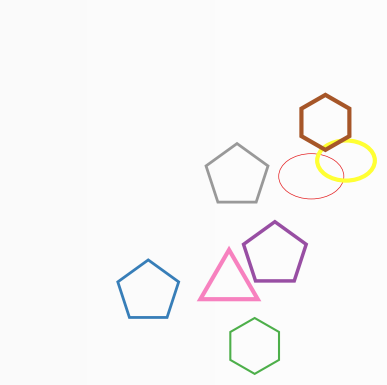[{"shape": "oval", "thickness": 0.5, "radius": 0.42, "center": [0.803, 0.542]}, {"shape": "pentagon", "thickness": 2, "radius": 0.41, "center": [0.383, 0.242]}, {"shape": "hexagon", "thickness": 1.5, "radius": 0.36, "center": [0.657, 0.101]}, {"shape": "pentagon", "thickness": 2.5, "radius": 0.42, "center": [0.709, 0.339]}, {"shape": "oval", "thickness": 3, "radius": 0.37, "center": [0.893, 0.583]}, {"shape": "hexagon", "thickness": 3, "radius": 0.36, "center": [0.84, 0.682]}, {"shape": "triangle", "thickness": 3, "radius": 0.43, "center": [0.591, 0.266]}, {"shape": "pentagon", "thickness": 2, "radius": 0.42, "center": [0.612, 0.543]}]